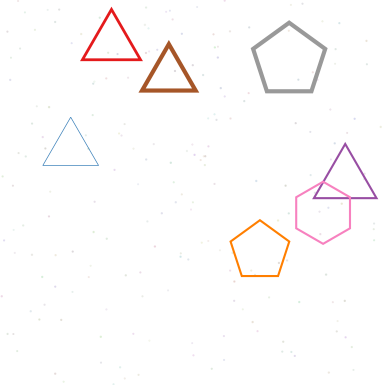[{"shape": "triangle", "thickness": 2, "radius": 0.44, "center": [0.29, 0.888]}, {"shape": "triangle", "thickness": 0.5, "radius": 0.42, "center": [0.184, 0.612]}, {"shape": "triangle", "thickness": 1.5, "radius": 0.47, "center": [0.897, 0.532]}, {"shape": "pentagon", "thickness": 1.5, "radius": 0.4, "center": [0.675, 0.348]}, {"shape": "triangle", "thickness": 3, "radius": 0.4, "center": [0.439, 0.805]}, {"shape": "hexagon", "thickness": 1.5, "radius": 0.4, "center": [0.839, 0.447]}, {"shape": "pentagon", "thickness": 3, "radius": 0.49, "center": [0.751, 0.843]}]